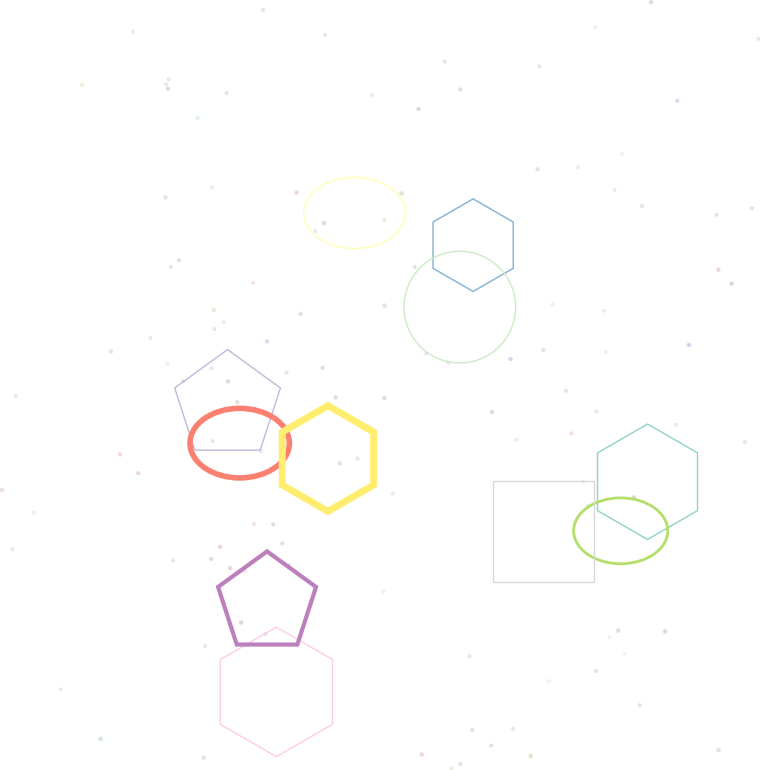[{"shape": "hexagon", "thickness": 0.5, "radius": 0.37, "center": [0.841, 0.374]}, {"shape": "oval", "thickness": 0.5, "radius": 0.33, "center": [0.46, 0.723]}, {"shape": "pentagon", "thickness": 0.5, "radius": 0.36, "center": [0.296, 0.474]}, {"shape": "oval", "thickness": 2, "radius": 0.32, "center": [0.311, 0.425]}, {"shape": "hexagon", "thickness": 0.5, "radius": 0.3, "center": [0.614, 0.682]}, {"shape": "oval", "thickness": 1, "radius": 0.31, "center": [0.806, 0.311]}, {"shape": "hexagon", "thickness": 0.5, "radius": 0.42, "center": [0.359, 0.101]}, {"shape": "square", "thickness": 0.5, "radius": 0.33, "center": [0.706, 0.309]}, {"shape": "pentagon", "thickness": 1.5, "radius": 0.33, "center": [0.347, 0.217]}, {"shape": "circle", "thickness": 0.5, "radius": 0.36, "center": [0.597, 0.601]}, {"shape": "hexagon", "thickness": 2.5, "radius": 0.34, "center": [0.426, 0.405]}]